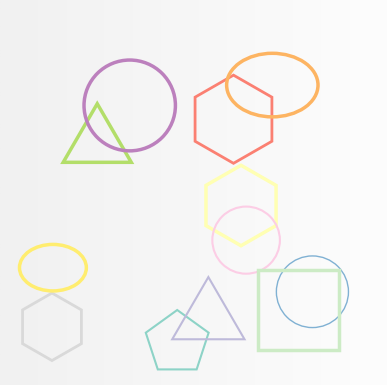[{"shape": "pentagon", "thickness": 1.5, "radius": 0.43, "center": [0.457, 0.109]}, {"shape": "hexagon", "thickness": 2.5, "radius": 0.52, "center": [0.622, 0.466]}, {"shape": "triangle", "thickness": 1.5, "radius": 0.54, "center": [0.538, 0.173]}, {"shape": "hexagon", "thickness": 2, "radius": 0.57, "center": [0.603, 0.69]}, {"shape": "circle", "thickness": 1, "radius": 0.47, "center": [0.806, 0.242]}, {"shape": "oval", "thickness": 2.5, "radius": 0.59, "center": [0.703, 0.779]}, {"shape": "triangle", "thickness": 2.5, "radius": 0.51, "center": [0.251, 0.629]}, {"shape": "circle", "thickness": 1.5, "radius": 0.44, "center": [0.635, 0.376]}, {"shape": "hexagon", "thickness": 2, "radius": 0.44, "center": [0.134, 0.151]}, {"shape": "circle", "thickness": 2.5, "radius": 0.59, "center": [0.335, 0.726]}, {"shape": "square", "thickness": 2.5, "radius": 0.52, "center": [0.77, 0.195]}, {"shape": "oval", "thickness": 2.5, "radius": 0.43, "center": [0.137, 0.305]}]